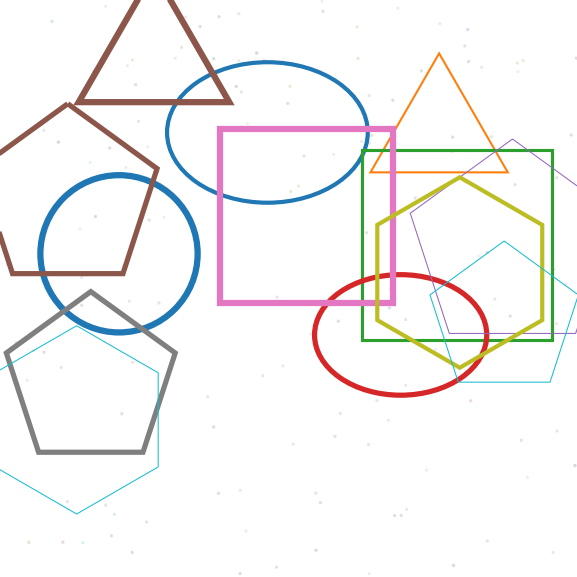[{"shape": "oval", "thickness": 2, "radius": 0.87, "center": [0.463, 0.77]}, {"shape": "circle", "thickness": 3, "radius": 0.68, "center": [0.206, 0.56]}, {"shape": "triangle", "thickness": 1, "radius": 0.69, "center": [0.76, 0.769]}, {"shape": "square", "thickness": 1.5, "radius": 0.82, "center": [0.791, 0.575]}, {"shape": "oval", "thickness": 2.5, "radius": 0.75, "center": [0.694, 0.419]}, {"shape": "pentagon", "thickness": 0.5, "radius": 0.93, "center": [0.887, 0.572]}, {"shape": "pentagon", "thickness": 2.5, "radius": 0.81, "center": [0.117, 0.657]}, {"shape": "triangle", "thickness": 3, "radius": 0.75, "center": [0.267, 0.898]}, {"shape": "square", "thickness": 3, "radius": 0.75, "center": [0.53, 0.625]}, {"shape": "pentagon", "thickness": 2.5, "radius": 0.77, "center": [0.157, 0.34]}, {"shape": "hexagon", "thickness": 2, "radius": 0.82, "center": [0.796, 0.527]}, {"shape": "hexagon", "thickness": 0.5, "radius": 0.82, "center": [0.133, 0.272]}, {"shape": "pentagon", "thickness": 0.5, "radius": 0.68, "center": [0.873, 0.447]}]